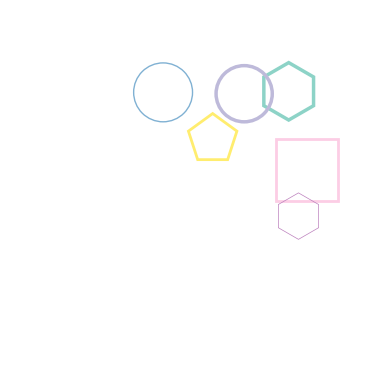[{"shape": "hexagon", "thickness": 2.5, "radius": 0.37, "center": [0.75, 0.763]}, {"shape": "circle", "thickness": 2.5, "radius": 0.36, "center": [0.634, 0.757]}, {"shape": "circle", "thickness": 1, "radius": 0.38, "center": [0.424, 0.76]}, {"shape": "square", "thickness": 2, "radius": 0.41, "center": [0.797, 0.558]}, {"shape": "hexagon", "thickness": 0.5, "radius": 0.3, "center": [0.775, 0.439]}, {"shape": "pentagon", "thickness": 2, "radius": 0.33, "center": [0.552, 0.639]}]